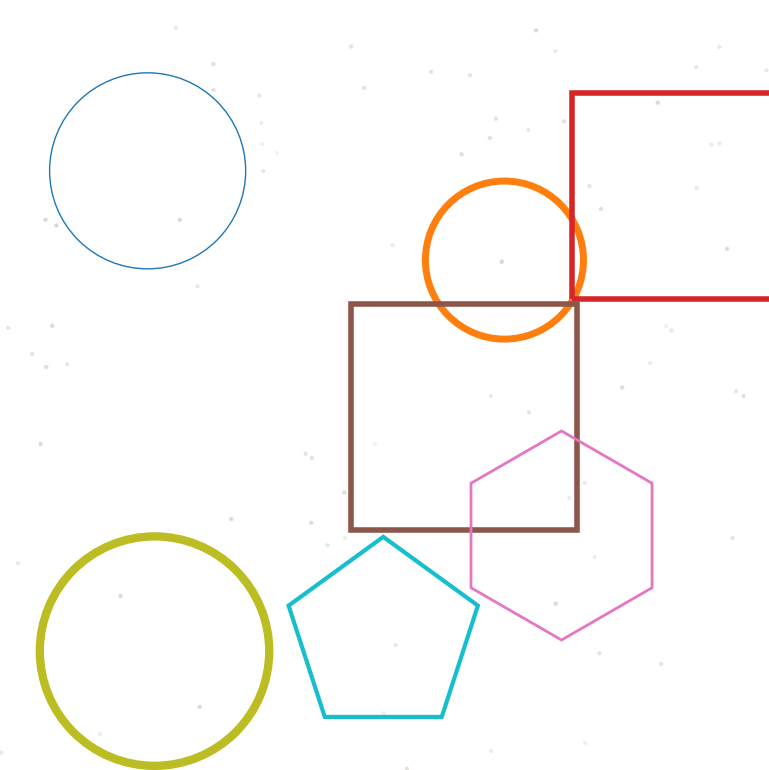[{"shape": "circle", "thickness": 0.5, "radius": 0.64, "center": [0.192, 0.778]}, {"shape": "circle", "thickness": 2.5, "radius": 0.51, "center": [0.655, 0.662]}, {"shape": "square", "thickness": 2, "radius": 0.67, "center": [0.877, 0.745]}, {"shape": "square", "thickness": 2, "radius": 0.73, "center": [0.603, 0.458]}, {"shape": "hexagon", "thickness": 1, "radius": 0.68, "center": [0.729, 0.305]}, {"shape": "circle", "thickness": 3, "radius": 0.74, "center": [0.201, 0.154]}, {"shape": "pentagon", "thickness": 1.5, "radius": 0.65, "center": [0.498, 0.174]}]